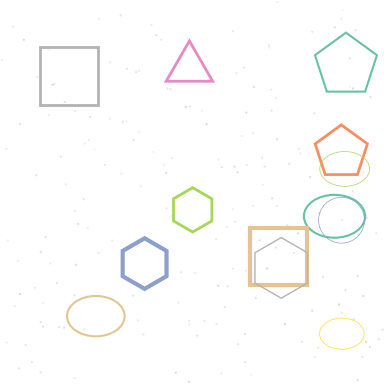[{"shape": "oval", "thickness": 1.5, "radius": 0.4, "center": [0.869, 0.438]}, {"shape": "pentagon", "thickness": 1.5, "radius": 0.42, "center": [0.899, 0.831]}, {"shape": "pentagon", "thickness": 2, "radius": 0.36, "center": [0.887, 0.604]}, {"shape": "circle", "thickness": 0.5, "radius": 0.3, "center": [0.887, 0.428]}, {"shape": "hexagon", "thickness": 3, "radius": 0.33, "center": [0.376, 0.315]}, {"shape": "triangle", "thickness": 2, "radius": 0.35, "center": [0.492, 0.824]}, {"shape": "oval", "thickness": 0.5, "radius": 0.32, "center": [0.895, 0.561]}, {"shape": "hexagon", "thickness": 2, "radius": 0.29, "center": [0.5, 0.455]}, {"shape": "oval", "thickness": 0.5, "radius": 0.29, "center": [0.888, 0.133]}, {"shape": "square", "thickness": 3, "radius": 0.37, "center": [0.723, 0.335]}, {"shape": "oval", "thickness": 1.5, "radius": 0.37, "center": [0.249, 0.179]}, {"shape": "hexagon", "thickness": 1, "radius": 0.39, "center": [0.73, 0.304]}, {"shape": "square", "thickness": 2, "radius": 0.38, "center": [0.18, 0.802]}]